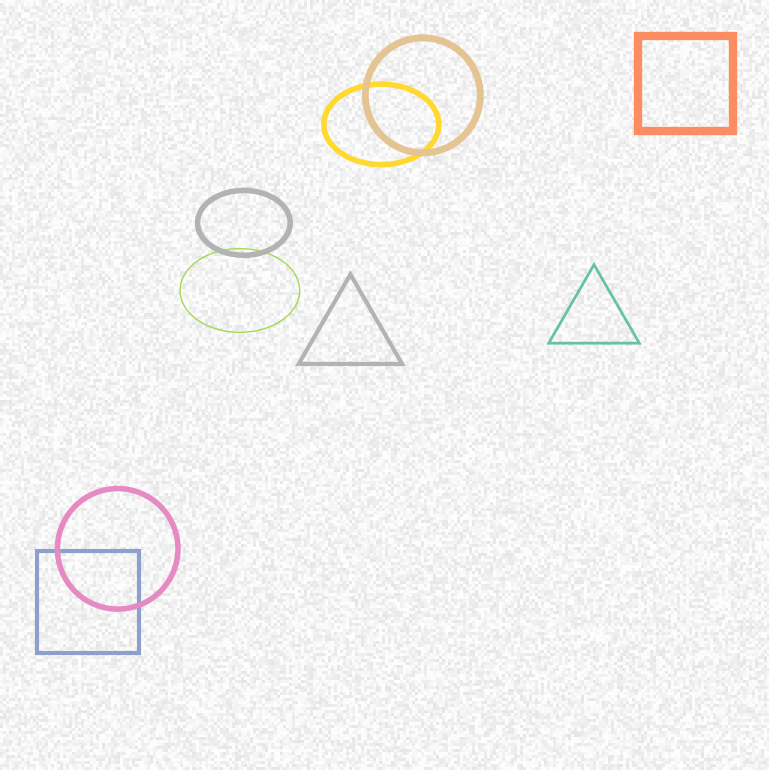[{"shape": "triangle", "thickness": 1, "radius": 0.34, "center": [0.771, 0.588]}, {"shape": "square", "thickness": 3, "radius": 0.31, "center": [0.89, 0.892]}, {"shape": "square", "thickness": 1.5, "radius": 0.33, "center": [0.114, 0.218]}, {"shape": "circle", "thickness": 2, "radius": 0.39, "center": [0.153, 0.287]}, {"shape": "oval", "thickness": 0.5, "radius": 0.39, "center": [0.312, 0.623]}, {"shape": "oval", "thickness": 2, "radius": 0.37, "center": [0.495, 0.838]}, {"shape": "circle", "thickness": 2.5, "radius": 0.37, "center": [0.549, 0.876]}, {"shape": "oval", "thickness": 2, "radius": 0.3, "center": [0.317, 0.711]}, {"shape": "triangle", "thickness": 1.5, "radius": 0.39, "center": [0.455, 0.566]}]